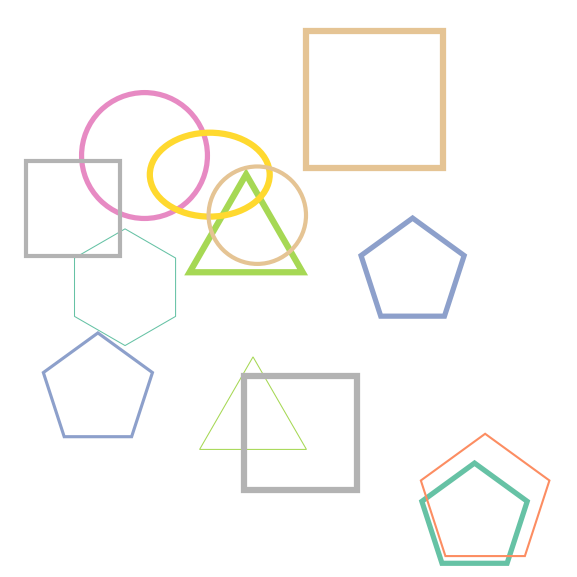[{"shape": "pentagon", "thickness": 2.5, "radius": 0.48, "center": [0.822, 0.101]}, {"shape": "hexagon", "thickness": 0.5, "radius": 0.51, "center": [0.217, 0.502]}, {"shape": "pentagon", "thickness": 1, "radius": 0.59, "center": [0.84, 0.131]}, {"shape": "pentagon", "thickness": 2.5, "radius": 0.47, "center": [0.714, 0.528]}, {"shape": "pentagon", "thickness": 1.5, "radius": 0.5, "center": [0.17, 0.323]}, {"shape": "circle", "thickness": 2.5, "radius": 0.54, "center": [0.25, 0.73]}, {"shape": "triangle", "thickness": 3, "radius": 0.56, "center": [0.426, 0.584]}, {"shape": "triangle", "thickness": 0.5, "radius": 0.53, "center": [0.438, 0.274]}, {"shape": "oval", "thickness": 3, "radius": 0.52, "center": [0.363, 0.697]}, {"shape": "square", "thickness": 3, "radius": 0.59, "center": [0.649, 0.827]}, {"shape": "circle", "thickness": 2, "radius": 0.42, "center": [0.446, 0.627]}, {"shape": "square", "thickness": 2, "radius": 0.41, "center": [0.127, 0.638]}, {"shape": "square", "thickness": 3, "radius": 0.49, "center": [0.521, 0.249]}]